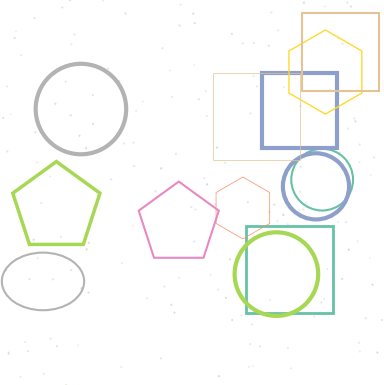[{"shape": "square", "thickness": 2, "radius": 0.56, "center": [0.752, 0.299]}, {"shape": "circle", "thickness": 1.5, "radius": 0.4, "center": [0.837, 0.533]}, {"shape": "hexagon", "thickness": 0.5, "radius": 0.4, "center": [0.631, 0.46]}, {"shape": "circle", "thickness": 3, "radius": 0.43, "center": [0.821, 0.516]}, {"shape": "square", "thickness": 3, "radius": 0.49, "center": [0.777, 0.714]}, {"shape": "pentagon", "thickness": 1.5, "radius": 0.55, "center": [0.464, 0.419]}, {"shape": "pentagon", "thickness": 2.5, "radius": 0.6, "center": [0.146, 0.461]}, {"shape": "circle", "thickness": 3, "radius": 0.54, "center": [0.718, 0.288]}, {"shape": "hexagon", "thickness": 1, "radius": 0.55, "center": [0.845, 0.813]}, {"shape": "square", "thickness": 1.5, "radius": 0.5, "center": [0.885, 0.864]}, {"shape": "square", "thickness": 0.5, "radius": 0.56, "center": [0.666, 0.697]}, {"shape": "oval", "thickness": 1.5, "radius": 0.53, "center": [0.112, 0.269]}, {"shape": "circle", "thickness": 3, "radius": 0.59, "center": [0.21, 0.717]}]